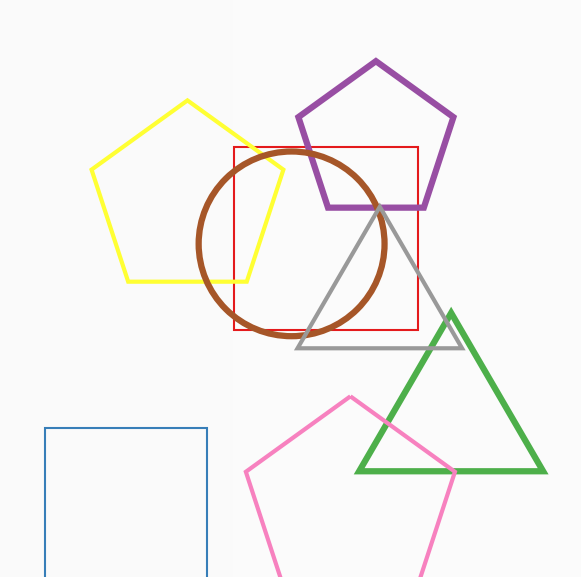[{"shape": "square", "thickness": 1, "radius": 0.79, "center": [0.56, 0.586]}, {"shape": "square", "thickness": 1, "radius": 0.7, "center": [0.216, 0.119]}, {"shape": "triangle", "thickness": 3, "radius": 0.91, "center": [0.776, 0.274]}, {"shape": "pentagon", "thickness": 3, "radius": 0.7, "center": [0.647, 0.753]}, {"shape": "pentagon", "thickness": 2, "radius": 0.87, "center": [0.323, 0.652]}, {"shape": "circle", "thickness": 3, "radius": 0.8, "center": [0.502, 0.577]}, {"shape": "pentagon", "thickness": 2, "radius": 0.95, "center": [0.603, 0.124]}, {"shape": "triangle", "thickness": 2, "radius": 0.82, "center": [0.653, 0.478]}]